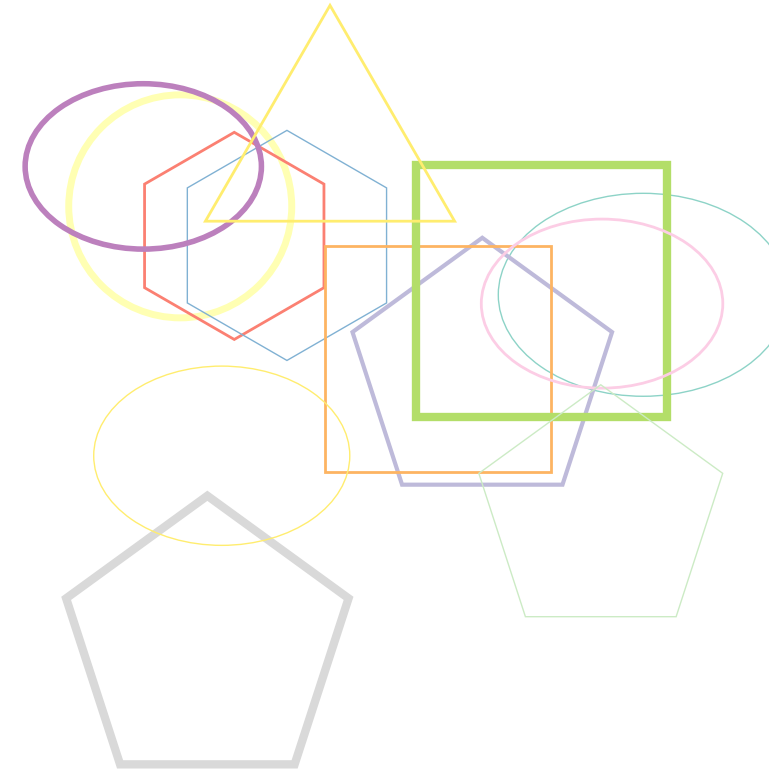[{"shape": "oval", "thickness": 0.5, "radius": 0.94, "center": [0.835, 0.617]}, {"shape": "circle", "thickness": 2.5, "radius": 0.72, "center": [0.234, 0.732]}, {"shape": "pentagon", "thickness": 1.5, "radius": 0.89, "center": [0.626, 0.514]}, {"shape": "hexagon", "thickness": 1, "radius": 0.67, "center": [0.304, 0.694]}, {"shape": "hexagon", "thickness": 0.5, "radius": 0.75, "center": [0.373, 0.681]}, {"shape": "square", "thickness": 1, "radius": 0.73, "center": [0.569, 0.533]}, {"shape": "square", "thickness": 3, "radius": 0.82, "center": [0.703, 0.622]}, {"shape": "oval", "thickness": 1, "radius": 0.78, "center": [0.782, 0.606]}, {"shape": "pentagon", "thickness": 3, "radius": 0.96, "center": [0.269, 0.163]}, {"shape": "oval", "thickness": 2, "radius": 0.77, "center": [0.186, 0.784]}, {"shape": "pentagon", "thickness": 0.5, "radius": 0.83, "center": [0.78, 0.334]}, {"shape": "triangle", "thickness": 1, "radius": 0.93, "center": [0.429, 0.806]}, {"shape": "oval", "thickness": 0.5, "radius": 0.83, "center": [0.288, 0.408]}]